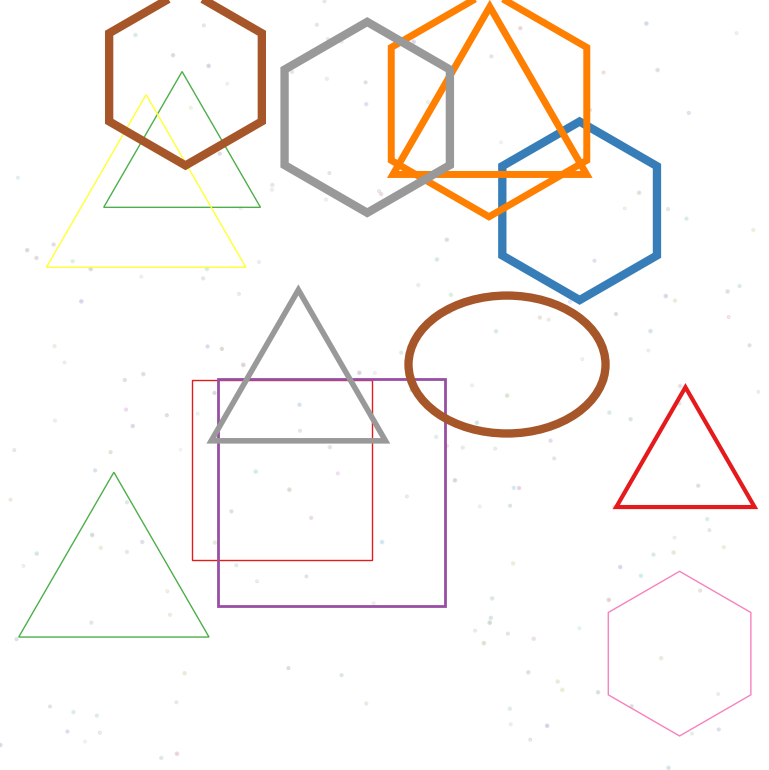[{"shape": "triangle", "thickness": 1.5, "radius": 0.52, "center": [0.89, 0.393]}, {"shape": "square", "thickness": 0.5, "radius": 0.58, "center": [0.366, 0.39]}, {"shape": "hexagon", "thickness": 3, "radius": 0.58, "center": [0.753, 0.726]}, {"shape": "triangle", "thickness": 0.5, "radius": 0.59, "center": [0.236, 0.79]}, {"shape": "triangle", "thickness": 0.5, "radius": 0.71, "center": [0.148, 0.244]}, {"shape": "square", "thickness": 1, "radius": 0.74, "center": [0.431, 0.36]}, {"shape": "triangle", "thickness": 2.5, "radius": 0.73, "center": [0.636, 0.846]}, {"shape": "hexagon", "thickness": 2.5, "radius": 0.73, "center": [0.635, 0.865]}, {"shape": "triangle", "thickness": 0.5, "radius": 0.75, "center": [0.19, 0.728]}, {"shape": "hexagon", "thickness": 3, "radius": 0.57, "center": [0.241, 0.9]}, {"shape": "oval", "thickness": 3, "radius": 0.64, "center": [0.658, 0.527]}, {"shape": "hexagon", "thickness": 0.5, "radius": 0.53, "center": [0.883, 0.151]}, {"shape": "hexagon", "thickness": 3, "radius": 0.62, "center": [0.477, 0.848]}, {"shape": "triangle", "thickness": 2, "radius": 0.65, "center": [0.387, 0.493]}]